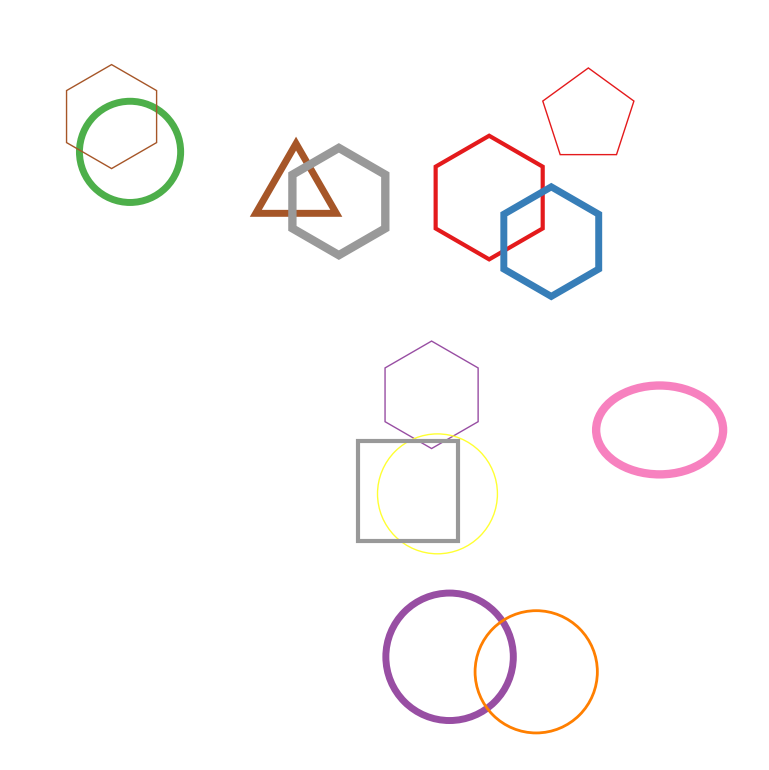[{"shape": "pentagon", "thickness": 0.5, "radius": 0.31, "center": [0.764, 0.85]}, {"shape": "hexagon", "thickness": 1.5, "radius": 0.4, "center": [0.635, 0.743]}, {"shape": "hexagon", "thickness": 2.5, "radius": 0.36, "center": [0.716, 0.686]}, {"shape": "circle", "thickness": 2.5, "radius": 0.33, "center": [0.169, 0.803]}, {"shape": "hexagon", "thickness": 0.5, "radius": 0.35, "center": [0.561, 0.487]}, {"shape": "circle", "thickness": 2.5, "radius": 0.41, "center": [0.584, 0.147]}, {"shape": "circle", "thickness": 1, "radius": 0.4, "center": [0.696, 0.128]}, {"shape": "circle", "thickness": 0.5, "radius": 0.39, "center": [0.568, 0.359]}, {"shape": "triangle", "thickness": 2.5, "radius": 0.3, "center": [0.384, 0.753]}, {"shape": "hexagon", "thickness": 0.5, "radius": 0.34, "center": [0.145, 0.849]}, {"shape": "oval", "thickness": 3, "radius": 0.41, "center": [0.857, 0.442]}, {"shape": "hexagon", "thickness": 3, "radius": 0.35, "center": [0.44, 0.738]}, {"shape": "square", "thickness": 1.5, "radius": 0.32, "center": [0.53, 0.362]}]